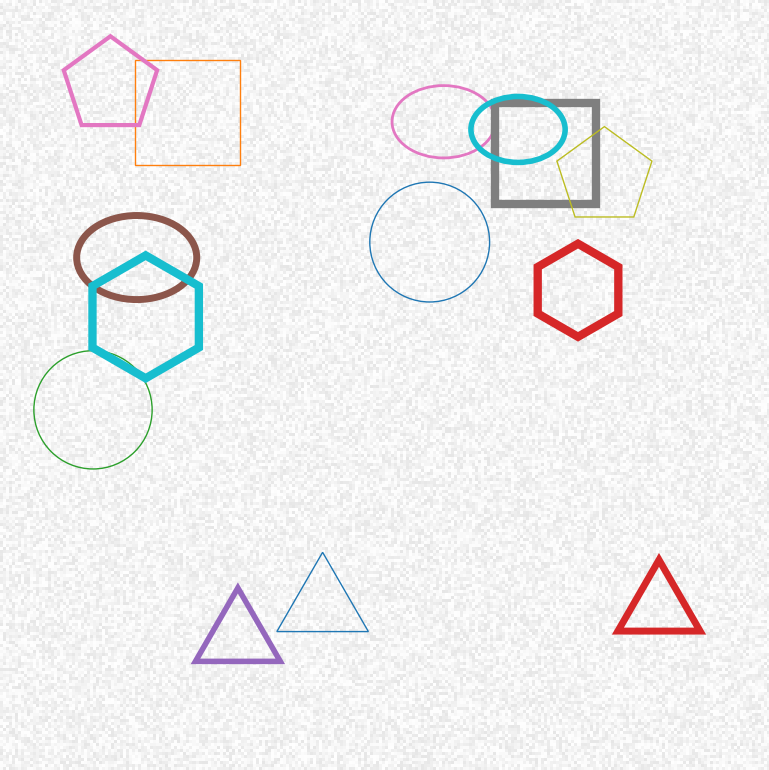[{"shape": "circle", "thickness": 0.5, "radius": 0.39, "center": [0.558, 0.686]}, {"shape": "triangle", "thickness": 0.5, "radius": 0.34, "center": [0.419, 0.214]}, {"shape": "square", "thickness": 0.5, "radius": 0.34, "center": [0.243, 0.854]}, {"shape": "circle", "thickness": 0.5, "radius": 0.38, "center": [0.121, 0.468]}, {"shape": "hexagon", "thickness": 3, "radius": 0.3, "center": [0.751, 0.623]}, {"shape": "triangle", "thickness": 2.5, "radius": 0.31, "center": [0.856, 0.211]}, {"shape": "triangle", "thickness": 2, "radius": 0.32, "center": [0.309, 0.173]}, {"shape": "oval", "thickness": 2.5, "radius": 0.39, "center": [0.178, 0.666]}, {"shape": "pentagon", "thickness": 1.5, "radius": 0.32, "center": [0.143, 0.889]}, {"shape": "oval", "thickness": 1, "radius": 0.34, "center": [0.576, 0.842]}, {"shape": "square", "thickness": 3, "radius": 0.33, "center": [0.708, 0.8]}, {"shape": "pentagon", "thickness": 0.5, "radius": 0.32, "center": [0.785, 0.771]}, {"shape": "oval", "thickness": 2, "radius": 0.31, "center": [0.673, 0.832]}, {"shape": "hexagon", "thickness": 3, "radius": 0.4, "center": [0.189, 0.589]}]